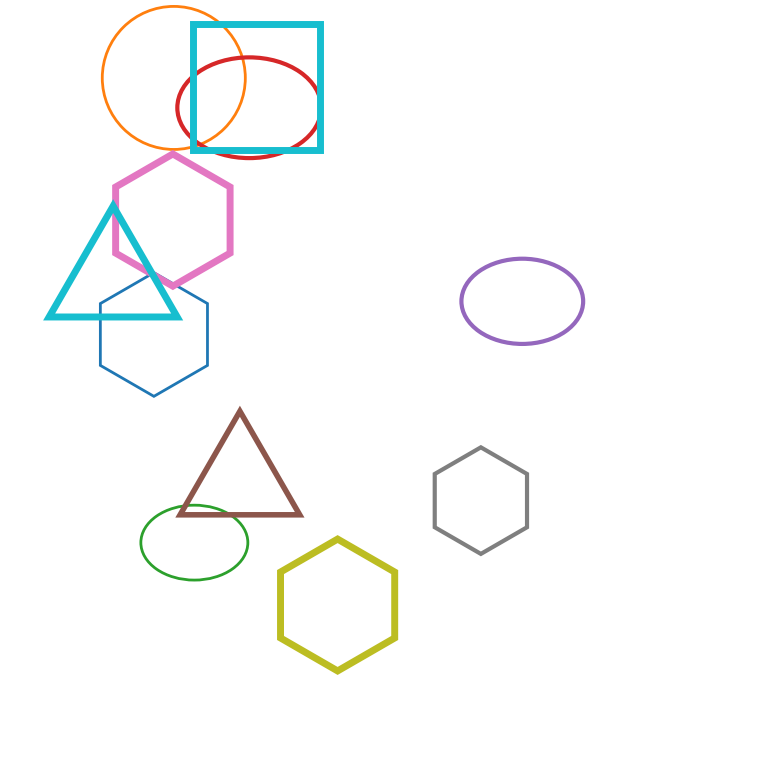[{"shape": "hexagon", "thickness": 1, "radius": 0.4, "center": [0.2, 0.566]}, {"shape": "circle", "thickness": 1, "radius": 0.46, "center": [0.226, 0.899]}, {"shape": "oval", "thickness": 1, "radius": 0.35, "center": [0.252, 0.295]}, {"shape": "oval", "thickness": 1.5, "radius": 0.47, "center": [0.324, 0.86]}, {"shape": "oval", "thickness": 1.5, "radius": 0.4, "center": [0.678, 0.609]}, {"shape": "triangle", "thickness": 2, "radius": 0.45, "center": [0.312, 0.376]}, {"shape": "hexagon", "thickness": 2.5, "radius": 0.43, "center": [0.224, 0.714]}, {"shape": "hexagon", "thickness": 1.5, "radius": 0.35, "center": [0.625, 0.35]}, {"shape": "hexagon", "thickness": 2.5, "radius": 0.43, "center": [0.438, 0.214]}, {"shape": "square", "thickness": 2.5, "radius": 0.41, "center": [0.333, 0.887]}, {"shape": "triangle", "thickness": 2.5, "radius": 0.48, "center": [0.147, 0.636]}]